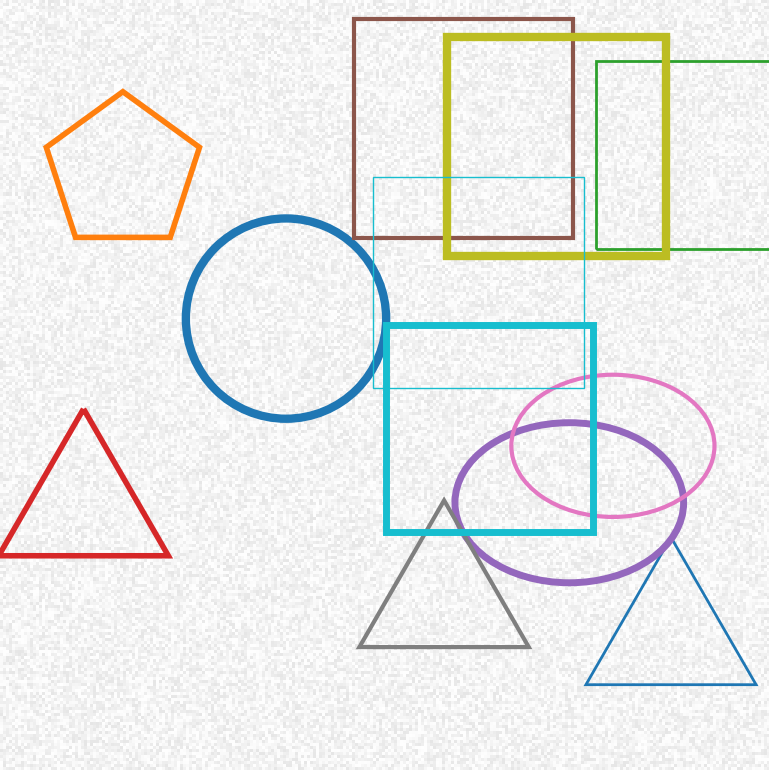[{"shape": "circle", "thickness": 3, "radius": 0.65, "center": [0.371, 0.586]}, {"shape": "triangle", "thickness": 1, "radius": 0.64, "center": [0.871, 0.175]}, {"shape": "pentagon", "thickness": 2, "radius": 0.52, "center": [0.16, 0.776]}, {"shape": "square", "thickness": 1, "radius": 0.61, "center": [0.896, 0.799]}, {"shape": "triangle", "thickness": 2, "radius": 0.64, "center": [0.108, 0.342]}, {"shape": "oval", "thickness": 2.5, "radius": 0.74, "center": [0.739, 0.347]}, {"shape": "square", "thickness": 1.5, "radius": 0.71, "center": [0.602, 0.833]}, {"shape": "oval", "thickness": 1.5, "radius": 0.66, "center": [0.796, 0.421]}, {"shape": "triangle", "thickness": 1.5, "radius": 0.64, "center": [0.577, 0.223]}, {"shape": "square", "thickness": 3, "radius": 0.71, "center": [0.723, 0.81]}, {"shape": "square", "thickness": 2.5, "radius": 0.67, "center": [0.636, 0.443]}, {"shape": "square", "thickness": 0.5, "radius": 0.68, "center": [0.622, 0.633]}]